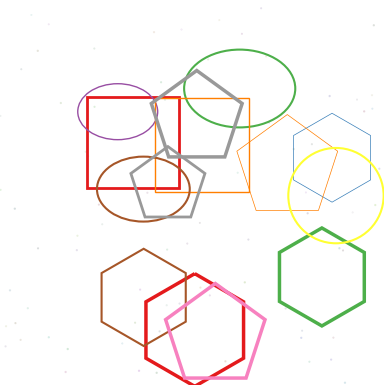[{"shape": "square", "thickness": 2, "radius": 0.6, "center": [0.346, 0.63]}, {"shape": "hexagon", "thickness": 2.5, "radius": 0.73, "center": [0.506, 0.143]}, {"shape": "hexagon", "thickness": 0.5, "radius": 0.58, "center": [0.862, 0.59]}, {"shape": "oval", "thickness": 1.5, "radius": 0.72, "center": [0.623, 0.77]}, {"shape": "hexagon", "thickness": 2.5, "radius": 0.64, "center": [0.836, 0.281]}, {"shape": "oval", "thickness": 1, "radius": 0.52, "center": [0.306, 0.71]}, {"shape": "pentagon", "thickness": 0.5, "radius": 0.69, "center": [0.746, 0.565]}, {"shape": "square", "thickness": 1, "radius": 0.61, "center": [0.524, 0.624]}, {"shape": "circle", "thickness": 1.5, "radius": 0.62, "center": [0.873, 0.492]}, {"shape": "oval", "thickness": 1.5, "radius": 0.6, "center": [0.372, 0.509]}, {"shape": "hexagon", "thickness": 1.5, "radius": 0.63, "center": [0.373, 0.228]}, {"shape": "pentagon", "thickness": 2.5, "radius": 0.68, "center": [0.559, 0.128]}, {"shape": "pentagon", "thickness": 2, "radius": 0.51, "center": [0.436, 0.518]}, {"shape": "pentagon", "thickness": 2.5, "radius": 0.62, "center": [0.511, 0.693]}]